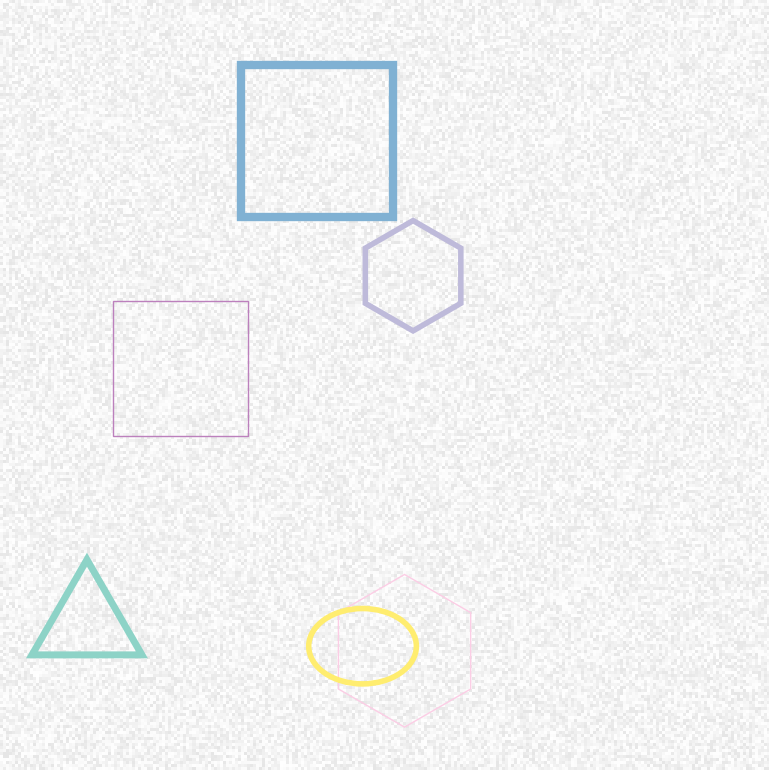[{"shape": "triangle", "thickness": 2.5, "radius": 0.41, "center": [0.113, 0.191]}, {"shape": "hexagon", "thickness": 2, "radius": 0.36, "center": [0.536, 0.642]}, {"shape": "square", "thickness": 3, "radius": 0.49, "center": [0.412, 0.817]}, {"shape": "hexagon", "thickness": 0.5, "radius": 0.5, "center": [0.525, 0.155]}, {"shape": "square", "thickness": 0.5, "radius": 0.44, "center": [0.235, 0.522]}, {"shape": "oval", "thickness": 2, "radius": 0.35, "center": [0.471, 0.161]}]